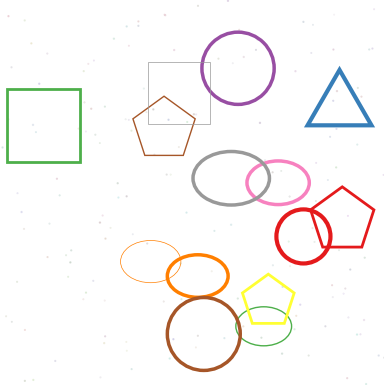[{"shape": "circle", "thickness": 3, "radius": 0.35, "center": [0.788, 0.386]}, {"shape": "pentagon", "thickness": 2, "radius": 0.43, "center": [0.889, 0.428]}, {"shape": "triangle", "thickness": 3, "radius": 0.48, "center": [0.882, 0.722]}, {"shape": "oval", "thickness": 1, "radius": 0.36, "center": [0.685, 0.152]}, {"shape": "square", "thickness": 2, "radius": 0.47, "center": [0.113, 0.674]}, {"shape": "circle", "thickness": 2.5, "radius": 0.47, "center": [0.618, 0.823]}, {"shape": "oval", "thickness": 0.5, "radius": 0.39, "center": [0.391, 0.321]}, {"shape": "oval", "thickness": 2.5, "radius": 0.39, "center": [0.514, 0.283]}, {"shape": "pentagon", "thickness": 2, "radius": 0.35, "center": [0.697, 0.217]}, {"shape": "pentagon", "thickness": 1, "radius": 0.42, "center": [0.426, 0.665]}, {"shape": "circle", "thickness": 2.5, "radius": 0.47, "center": [0.529, 0.133]}, {"shape": "oval", "thickness": 2.5, "radius": 0.4, "center": [0.722, 0.525]}, {"shape": "square", "thickness": 0.5, "radius": 0.4, "center": [0.465, 0.759]}, {"shape": "oval", "thickness": 2.5, "radius": 0.5, "center": [0.601, 0.537]}]